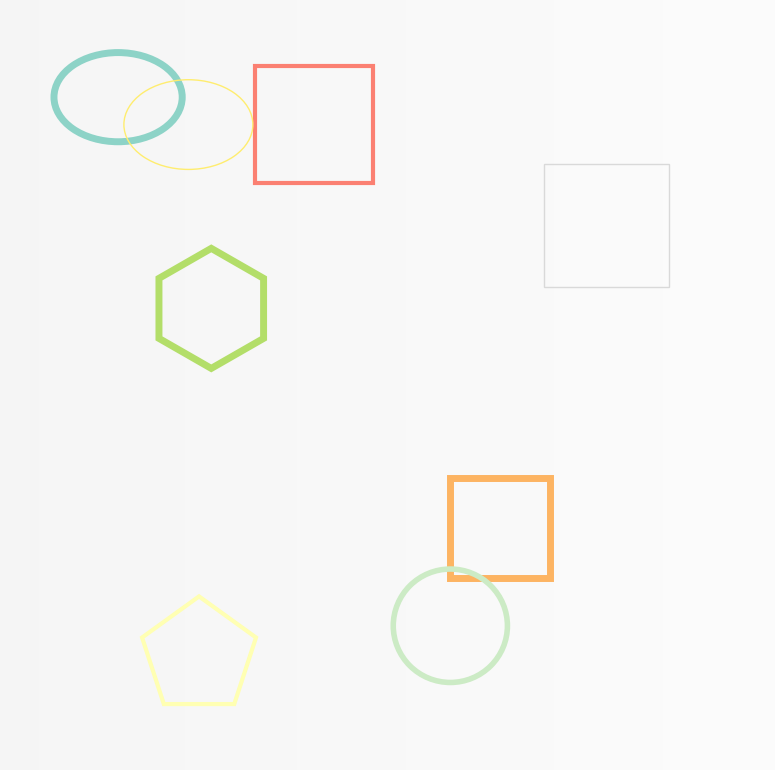[{"shape": "oval", "thickness": 2.5, "radius": 0.41, "center": [0.152, 0.874]}, {"shape": "pentagon", "thickness": 1.5, "radius": 0.39, "center": [0.257, 0.148]}, {"shape": "square", "thickness": 1.5, "radius": 0.38, "center": [0.405, 0.838]}, {"shape": "square", "thickness": 2.5, "radius": 0.32, "center": [0.645, 0.314]}, {"shape": "hexagon", "thickness": 2.5, "radius": 0.39, "center": [0.273, 0.6]}, {"shape": "square", "thickness": 0.5, "radius": 0.4, "center": [0.783, 0.707]}, {"shape": "circle", "thickness": 2, "radius": 0.37, "center": [0.581, 0.187]}, {"shape": "oval", "thickness": 0.5, "radius": 0.42, "center": [0.243, 0.838]}]